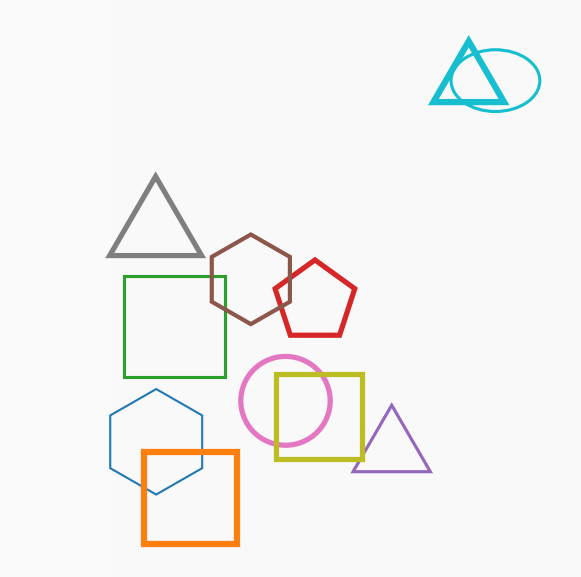[{"shape": "hexagon", "thickness": 1, "radius": 0.46, "center": [0.269, 0.234]}, {"shape": "square", "thickness": 3, "radius": 0.4, "center": [0.327, 0.137]}, {"shape": "square", "thickness": 1.5, "radius": 0.43, "center": [0.3, 0.434]}, {"shape": "pentagon", "thickness": 2.5, "radius": 0.36, "center": [0.542, 0.477]}, {"shape": "triangle", "thickness": 1.5, "radius": 0.38, "center": [0.674, 0.221]}, {"shape": "hexagon", "thickness": 2, "radius": 0.39, "center": [0.432, 0.515]}, {"shape": "circle", "thickness": 2.5, "radius": 0.38, "center": [0.491, 0.305]}, {"shape": "triangle", "thickness": 2.5, "radius": 0.46, "center": [0.268, 0.602]}, {"shape": "square", "thickness": 2.5, "radius": 0.37, "center": [0.549, 0.278]}, {"shape": "oval", "thickness": 1.5, "radius": 0.38, "center": [0.852, 0.859]}, {"shape": "triangle", "thickness": 3, "radius": 0.35, "center": [0.806, 0.857]}]